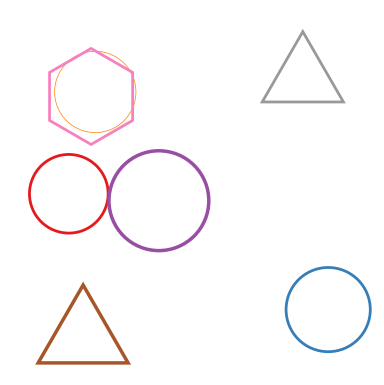[{"shape": "circle", "thickness": 2, "radius": 0.51, "center": [0.179, 0.497]}, {"shape": "circle", "thickness": 2, "radius": 0.55, "center": [0.852, 0.196]}, {"shape": "circle", "thickness": 2.5, "radius": 0.65, "center": [0.413, 0.479]}, {"shape": "circle", "thickness": 0.5, "radius": 0.53, "center": [0.247, 0.761]}, {"shape": "triangle", "thickness": 2.5, "radius": 0.67, "center": [0.216, 0.125]}, {"shape": "hexagon", "thickness": 2, "radius": 0.62, "center": [0.237, 0.749]}, {"shape": "triangle", "thickness": 2, "radius": 0.61, "center": [0.787, 0.796]}]